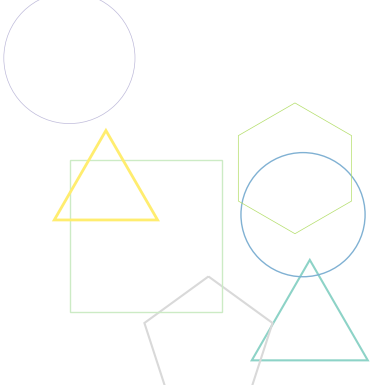[{"shape": "triangle", "thickness": 1.5, "radius": 0.87, "center": [0.805, 0.151]}, {"shape": "circle", "thickness": 0.5, "radius": 0.85, "center": [0.18, 0.849]}, {"shape": "circle", "thickness": 1, "radius": 0.81, "center": [0.787, 0.442]}, {"shape": "hexagon", "thickness": 0.5, "radius": 0.85, "center": [0.766, 0.563]}, {"shape": "pentagon", "thickness": 1.5, "radius": 0.87, "center": [0.541, 0.107]}, {"shape": "square", "thickness": 1, "radius": 0.99, "center": [0.379, 0.387]}, {"shape": "triangle", "thickness": 2, "radius": 0.77, "center": [0.275, 0.506]}]